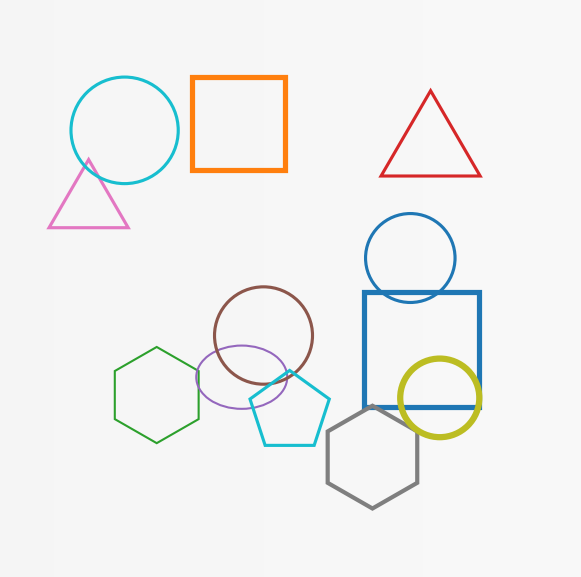[{"shape": "square", "thickness": 2.5, "radius": 0.5, "center": [0.725, 0.394]}, {"shape": "circle", "thickness": 1.5, "radius": 0.38, "center": [0.706, 0.552]}, {"shape": "square", "thickness": 2.5, "radius": 0.4, "center": [0.41, 0.785]}, {"shape": "hexagon", "thickness": 1, "radius": 0.42, "center": [0.27, 0.315]}, {"shape": "triangle", "thickness": 1.5, "radius": 0.49, "center": [0.741, 0.744]}, {"shape": "oval", "thickness": 1, "radius": 0.39, "center": [0.416, 0.346]}, {"shape": "circle", "thickness": 1.5, "radius": 0.42, "center": [0.453, 0.418]}, {"shape": "triangle", "thickness": 1.5, "radius": 0.39, "center": [0.152, 0.644]}, {"shape": "hexagon", "thickness": 2, "radius": 0.44, "center": [0.641, 0.208]}, {"shape": "circle", "thickness": 3, "radius": 0.34, "center": [0.757, 0.31]}, {"shape": "pentagon", "thickness": 1.5, "radius": 0.36, "center": [0.498, 0.286]}, {"shape": "circle", "thickness": 1.5, "radius": 0.46, "center": [0.214, 0.773]}]